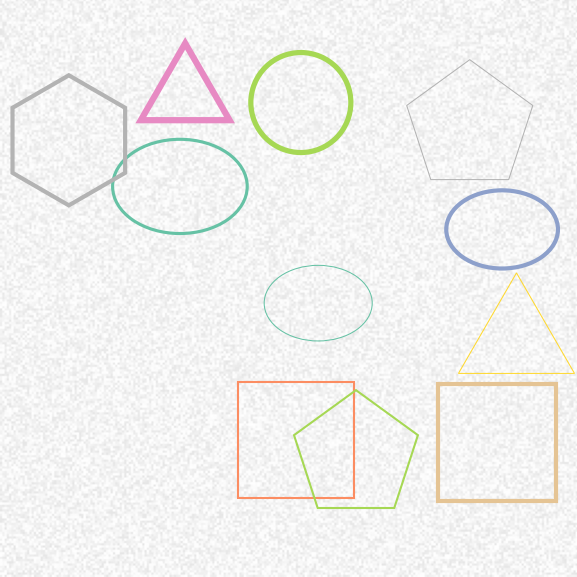[{"shape": "oval", "thickness": 1.5, "radius": 0.58, "center": [0.312, 0.676]}, {"shape": "oval", "thickness": 0.5, "radius": 0.47, "center": [0.551, 0.474]}, {"shape": "square", "thickness": 1, "radius": 0.51, "center": [0.513, 0.237]}, {"shape": "oval", "thickness": 2, "radius": 0.48, "center": [0.869, 0.602]}, {"shape": "triangle", "thickness": 3, "radius": 0.44, "center": [0.321, 0.835]}, {"shape": "circle", "thickness": 2.5, "radius": 0.43, "center": [0.521, 0.822]}, {"shape": "pentagon", "thickness": 1, "radius": 0.56, "center": [0.616, 0.211]}, {"shape": "triangle", "thickness": 0.5, "radius": 0.58, "center": [0.894, 0.411]}, {"shape": "square", "thickness": 2, "radius": 0.51, "center": [0.861, 0.233]}, {"shape": "hexagon", "thickness": 2, "radius": 0.56, "center": [0.119, 0.756]}, {"shape": "pentagon", "thickness": 0.5, "radius": 0.57, "center": [0.813, 0.781]}]